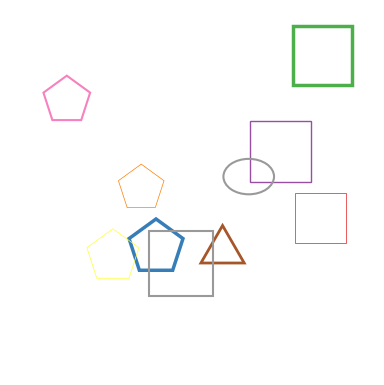[{"shape": "square", "thickness": 0.5, "radius": 0.33, "center": [0.833, 0.434]}, {"shape": "pentagon", "thickness": 2.5, "radius": 0.37, "center": [0.405, 0.358]}, {"shape": "square", "thickness": 2.5, "radius": 0.38, "center": [0.838, 0.856]}, {"shape": "square", "thickness": 1, "radius": 0.4, "center": [0.729, 0.606]}, {"shape": "pentagon", "thickness": 0.5, "radius": 0.31, "center": [0.367, 0.511]}, {"shape": "pentagon", "thickness": 0.5, "radius": 0.36, "center": [0.293, 0.335]}, {"shape": "triangle", "thickness": 2, "radius": 0.32, "center": [0.578, 0.349]}, {"shape": "pentagon", "thickness": 1.5, "radius": 0.32, "center": [0.174, 0.74]}, {"shape": "oval", "thickness": 1.5, "radius": 0.33, "center": [0.646, 0.541]}, {"shape": "square", "thickness": 1.5, "radius": 0.42, "center": [0.47, 0.316]}]